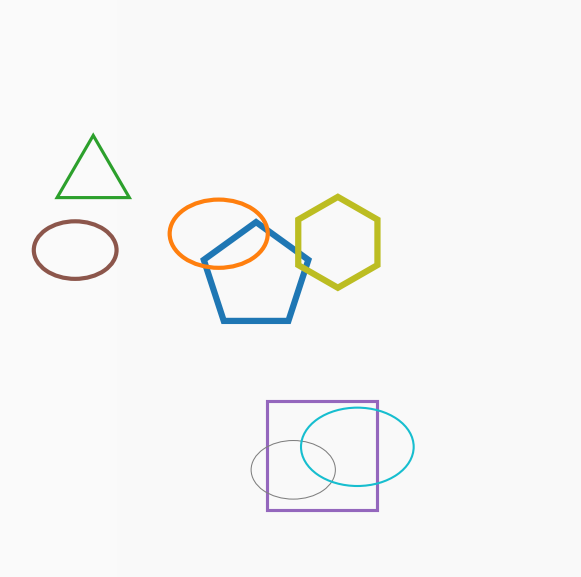[{"shape": "pentagon", "thickness": 3, "radius": 0.47, "center": [0.441, 0.52]}, {"shape": "oval", "thickness": 2, "radius": 0.42, "center": [0.376, 0.594]}, {"shape": "triangle", "thickness": 1.5, "radius": 0.36, "center": [0.16, 0.693]}, {"shape": "square", "thickness": 1.5, "radius": 0.47, "center": [0.553, 0.211]}, {"shape": "oval", "thickness": 2, "radius": 0.36, "center": [0.129, 0.566]}, {"shape": "oval", "thickness": 0.5, "radius": 0.36, "center": [0.505, 0.186]}, {"shape": "hexagon", "thickness": 3, "radius": 0.39, "center": [0.581, 0.58]}, {"shape": "oval", "thickness": 1, "radius": 0.48, "center": [0.615, 0.225]}]